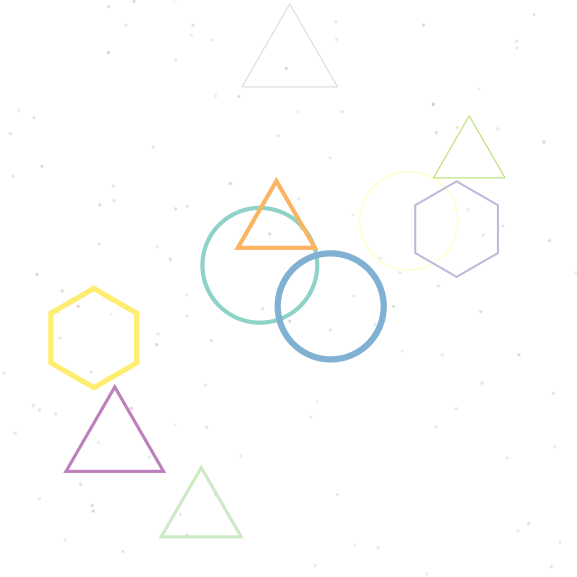[{"shape": "circle", "thickness": 2, "radius": 0.5, "center": [0.45, 0.54]}, {"shape": "circle", "thickness": 0.5, "radius": 0.43, "center": [0.708, 0.617]}, {"shape": "hexagon", "thickness": 1, "radius": 0.41, "center": [0.791, 0.602]}, {"shape": "circle", "thickness": 3, "radius": 0.46, "center": [0.573, 0.469]}, {"shape": "triangle", "thickness": 2, "radius": 0.39, "center": [0.479, 0.609]}, {"shape": "triangle", "thickness": 0.5, "radius": 0.36, "center": [0.812, 0.727]}, {"shape": "triangle", "thickness": 0.5, "radius": 0.48, "center": [0.502, 0.896]}, {"shape": "triangle", "thickness": 1.5, "radius": 0.49, "center": [0.199, 0.232]}, {"shape": "triangle", "thickness": 1.5, "radius": 0.4, "center": [0.348, 0.11]}, {"shape": "hexagon", "thickness": 2.5, "radius": 0.43, "center": [0.162, 0.414]}]